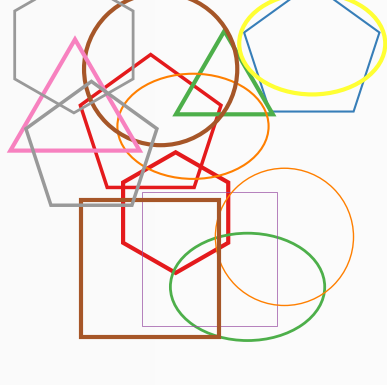[{"shape": "hexagon", "thickness": 3, "radius": 0.78, "center": [0.453, 0.448]}, {"shape": "pentagon", "thickness": 2.5, "radius": 0.95, "center": [0.389, 0.667]}, {"shape": "pentagon", "thickness": 1.5, "radius": 0.92, "center": [0.805, 0.859]}, {"shape": "oval", "thickness": 2, "radius": 1.0, "center": [0.639, 0.255]}, {"shape": "triangle", "thickness": 3, "radius": 0.72, "center": [0.579, 0.775]}, {"shape": "square", "thickness": 0.5, "radius": 0.87, "center": [0.542, 0.328]}, {"shape": "circle", "thickness": 1, "radius": 0.89, "center": [0.734, 0.385]}, {"shape": "oval", "thickness": 1.5, "radius": 0.98, "center": [0.498, 0.672]}, {"shape": "oval", "thickness": 3, "radius": 0.94, "center": [0.806, 0.887]}, {"shape": "circle", "thickness": 3, "radius": 0.99, "center": [0.415, 0.821]}, {"shape": "square", "thickness": 3, "radius": 0.89, "center": [0.386, 0.303]}, {"shape": "triangle", "thickness": 3, "radius": 0.96, "center": [0.194, 0.705]}, {"shape": "pentagon", "thickness": 2.5, "radius": 0.89, "center": [0.236, 0.611]}, {"shape": "hexagon", "thickness": 2, "radius": 0.88, "center": [0.191, 0.883]}]